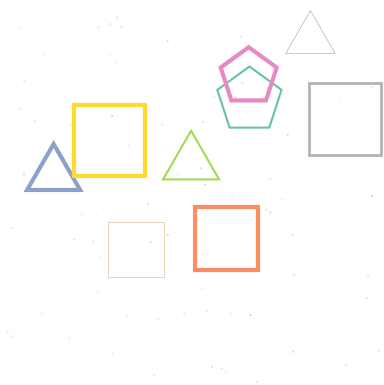[{"shape": "pentagon", "thickness": 1.5, "radius": 0.44, "center": [0.648, 0.74]}, {"shape": "square", "thickness": 3, "radius": 0.41, "center": [0.588, 0.38]}, {"shape": "triangle", "thickness": 3, "radius": 0.4, "center": [0.139, 0.546]}, {"shape": "pentagon", "thickness": 3, "radius": 0.38, "center": [0.646, 0.801]}, {"shape": "triangle", "thickness": 1.5, "radius": 0.42, "center": [0.496, 0.576]}, {"shape": "square", "thickness": 3, "radius": 0.46, "center": [0.284, 0.635]}, {"shape": "square", "thickness": 0.5, "radius": 0.36, "center": [0.353, 0.352]}, {"shape": "triangle", "thickness": 0.5, "radius": 0.37, "center": [0.806, 0.898]}, {"shape": "square", "thickness": 2, "radius": 0.46, "center": [0.896, 0.691]}]